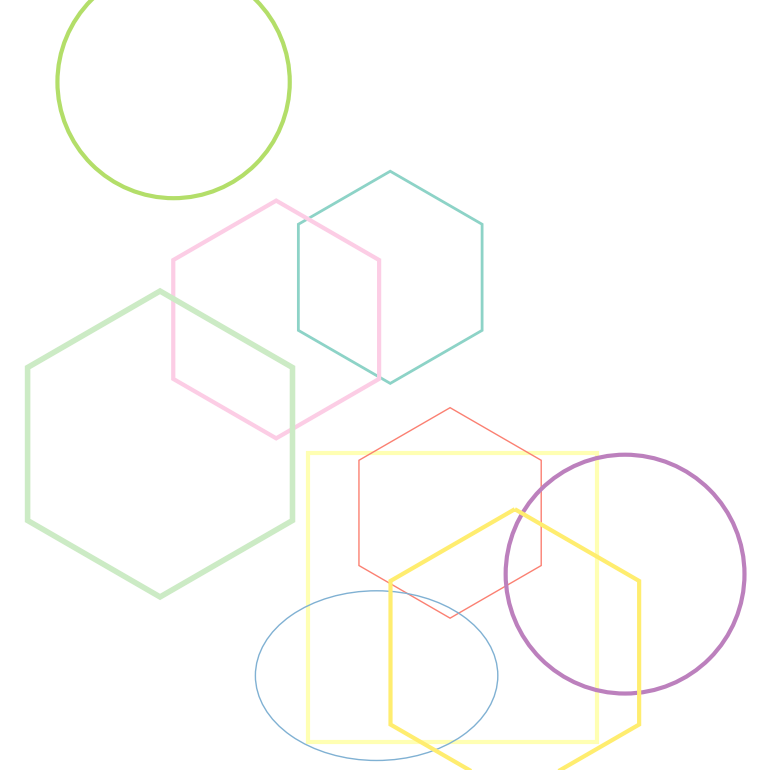[{"shape": "hexagon", "thickness": 1, "radius": 0.69, "center": [0.507, 0.64]}, {"shape": "square", "thickness": 1.5, "radius": 0.94, "center": [0.587, 0.224]}, {"shape": "hexagon", "thickness": 0.5, "radius": 0.68, "center": [0.585, 0.334]}, {"shape": "oval", "thickness": 0.5, "radius": 0.79, "center": [0.489, 0.123]}, {"shape": "circle", "thickness": 1.5, "radius": 0.75, "center": [0.225, 0.893]}, {"shape": "hexagon", "thickness": 1.5, "radius": 0.77, "center": [0.359, 0.585]}, {"shape": "circle", "thickness": 1.5, "radius": 0.78, "center": [0.812, 0.254]}, {"shape": "hexagon", "thickness": 2, "radius": 0.99, "center": [0.208, 0.423]}, {"shape": "hexagon", "thickness": 1.5, "radius": 0.93, "center": [0.669, 0.152]}]